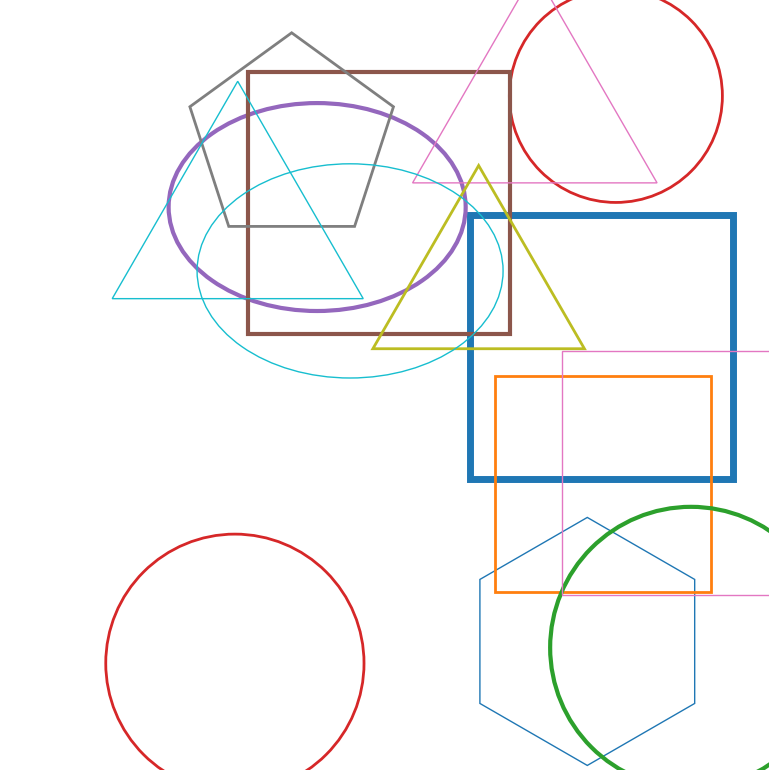[{"shape": "square", "thickness": 2.5, "radius": 0.85, "center": [0.782, 0.549]}, {"shape": "hexagon", "thickness": 0.5, "radius": 0.81, "center": [0.763, 0.167]}, {"shape": "square", "thickness": 1, "radius": 0.7, "center": [0.783, 0.372]}, {"shape": "circle", "thickness": 1.5, "radius": 0.91, "center": [0.897, 0.159]}, {"shape": "circle", "thickness": 1, "radius": 0.69, "center": [0.8, 0.875]}, {"shape": "circle", "thickness": 1, "radius": 0.84, "center": [0.305, 0.139]}, {"shape": "oval", "thickness": 1.5, "radius": 0.96, "center": [0.412, 0.731]}, {"shape": "square", "thickness": 1.5, "radius": 0.85, "center": [0.493, 0.737]}, {"shape": "triangle", "thickness": 0.5, "radius": 0.92, "center": [0.695, 0.854]}, {"shape": "square", "thickness": 0.5, "radius": 0.79, "center": [0.889, 0.385]}, {"shape": "pentagon", "thickness": 1, "radius": 0.69, "center": [0.379, 0.818]}, {"shape": "triangle", "thickness": 1, "radius": 0.79, "center": [0.622, 0.626]}, {"shape": "triangle", "thickness": 0.5, "radius": 0.94, "center": [0.309, 0.706]}, {"shape": "oval", "thickness": 0.5, "radius": 0.99, "center": [0.455, 0.648]}]